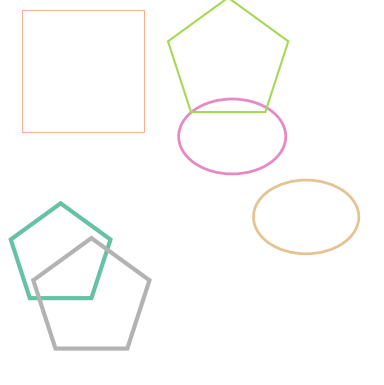[{"shape": "pentagon", "thickness": 3, "radius": 0.68, "center": [0.157, 0.336]}, {"shape": "square", "thickness": 0.5, "radius": 0.79, "center": [0.215, 0.816]}, {"shape": "oval", "thickness": 2, "radius": 0.7, "center": [0.603, 0.646]}, {"shape": "pentagon", "thickness": 1.5, "radius": 0.82, "center": [0.593, 0.842]}, {"shape": "oval", "thickness": 2, "radius": 0.68, "center": [0.795, 0.436]}, {"shape": "pentagon", "thickness": 3, "radius": 0.79, "center": [0.237, 0.223]}]